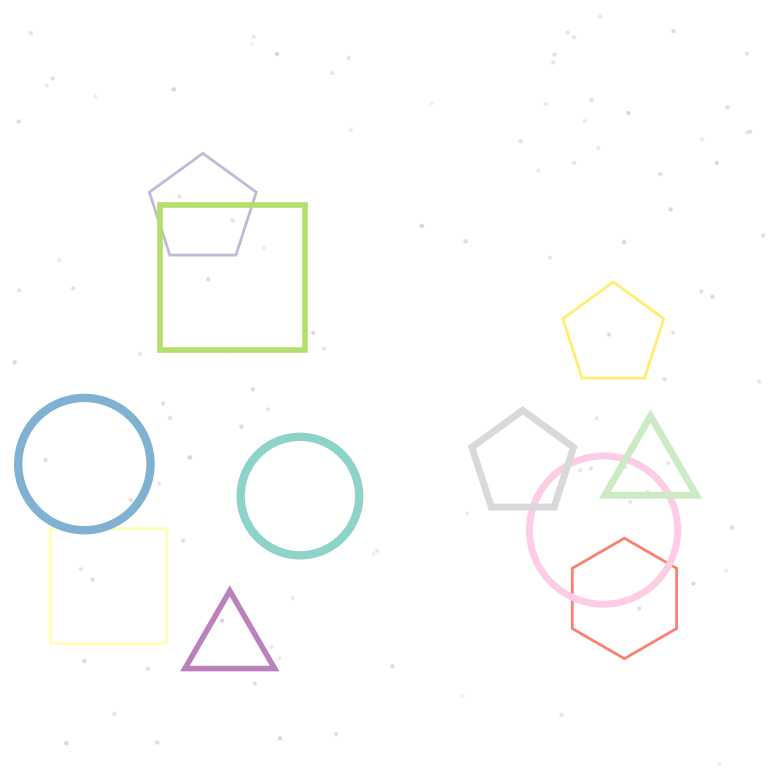[{"shape": "circle", "thickness": 3, "radius": 0.38, "center": [0.39, 0.356]}, {"shape": "square", "thickness": 1, "radius": 0.38, "center": [0.141, 0.24]}, {"shape": "pentagon", "thickness": 1, "radius": 0.37, "center": [0.263, 0.728]}, {"shape": "hexagon", "thickness": 1, "radius": 0.39, "center": [0.811, 0.223]}, {"shape": "circle", "thickness": 3, "radius": 0.43, "center": [0.11, 0.397]}, {"shape": "square", "thickness": 2, "radius": 0.47, "center": [0.302, 0.64]}, {"shape": "circle", "thickness": 2.5, "radius": 0.48, "center": [0.784, 0.312]}, {"shape": "pentagon", "thickness": 2.5, "radius": 0.35, "center": [0.679, 0.398]}, {"shape": "triangle", "thickness": 2, "radius": 0.34, "center": [0.298, 0.165]}, {"shape": "triangle", "thickness": 2.5, "radius": 0.34, "center": [0.845, 0.391]}, {"shape": "pentagon", "thickness": 1, "radius": 0.34, "center": [0.796, 0.565]}]